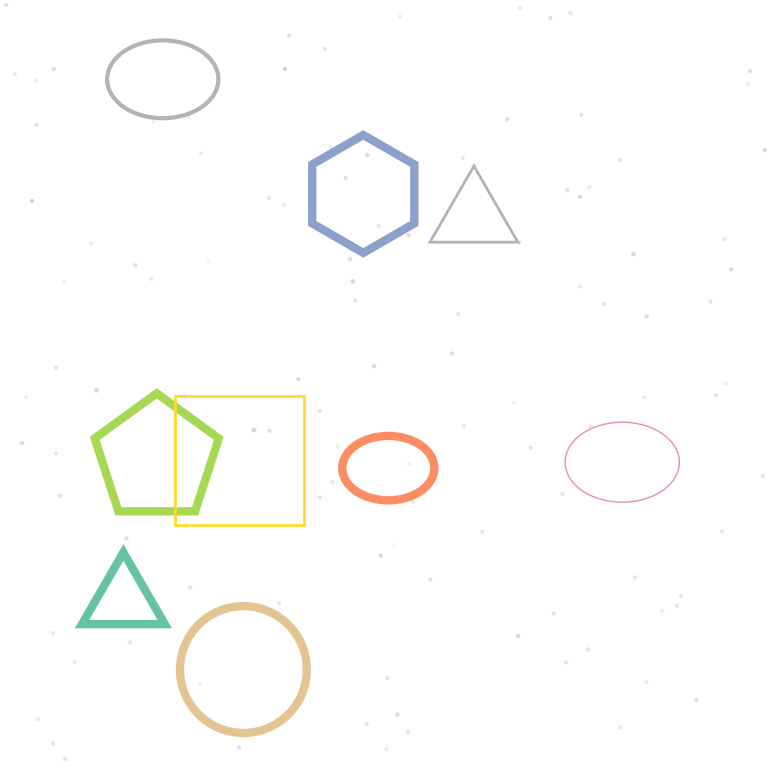[{"shape": "triangle", "thickness": 3, "radius": 0.31, "center": [0.16, 0.221]}, {"shape": "oval", "thickness": 3, "radius": 0.3, "center": [0.504, 0.392]}, {"shape": "hexagon", "thickness": 3, "radius": 0.38, "center": [0.472, 0.748]}, {"shape": "oval", "thickness": 0.5, "radius": 0.37, "center": [0.808, 0.4]}, {"shape": "pentagon", "thickness": 3, "radius": 0.42, "center": [0.204, 0.404]}, {"shape": "square", "thickness": 1, "radius": 0.42, "center": [0.311, 0.402]}, {"shape": "circle", "thickness": 3, "radius": 0.41, "center": [0.316, 0.13]}, {"shape": "triangle", "thickness": 1, "radius": 0.33, "center": [0.615, 0.718]}, {"shape": "oval", "thickness": 1.5, "radius": 0.36, "center": [0.211, 0.897]}]